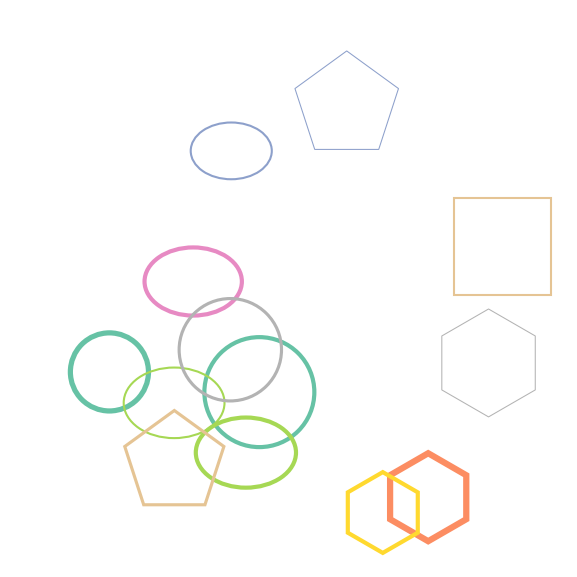[{"shape": "circle", "thickness": 2.5, "radius": 0.34, "center": [0.189, 0.355]}, {"shape": "circle", "thickness": 2, "radius": 0.48, "center": [0.449, 0.32]}, {"shape": "hexagon", "thickness": 3, "radius": 0.38, "center": [0.741, 0.138]}, {"shape": "oval", "thickness": 1, "radius": 0.35, "center": [0.4, 0.738]}, {"shape": "pentagon", "thickness": 0.5, "radius": 0.47, "center": [0.6, 0.817]}, {"shape": "oval", "thickness": 2, "radius": 0.42, "center": [0.335, 0.512]}, {"shape": "oval", "thickness": 1, "radius": 0.44, "center": [0.301, 0.302]}, {"shape": "oval", "thickness": 2, "radius": 0.43, "center": [0.426, 0.215]}, {"shape": "hexagon", "thickness": 2, "radius": 0.35, "center": [0.663, 0.112]}, {"shape": "pentagon", "thickness": 1.5, "radius": 0.45, "center": [0.302, 0.198]}, {"shape": "square", "thickness": 1, "radius": 0.42, "center": [0.87, 0.572]}, {"shape": "circle", "thickness": 1.5, "radius": 0.44, "center": [0.399, 0.394]}, {"shape": "hexagon", "thickness": 0.5, "radius": 0.47, "center": [0.846, 0.371]}]